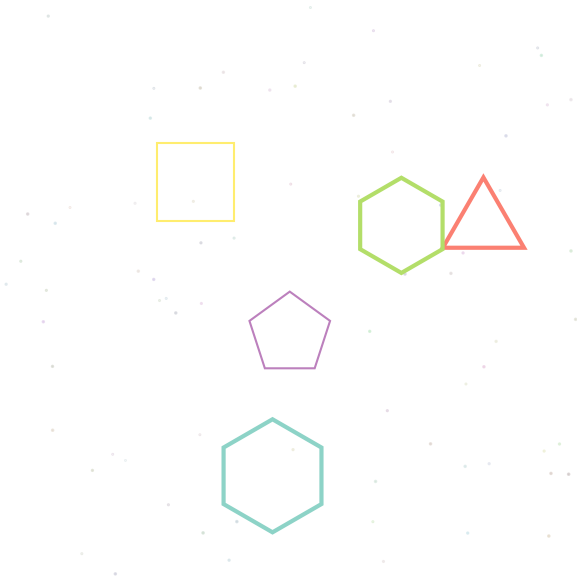[{"shape": "hexagon", "thickness": 2, "radius": 0.49, "center": [0.472, 0.175]}, {"shape": "triangle", "thickness": 2, "radius": 0.41, "center": [0.837, 0.611]}, {"shape": "hexagon", "thickness": 2, "radius": 0.41, "center": [0.695, 0.609]}, {"shape": "pentagon", "thickness": 1, "radius": 0.37, "center": [0.502, 0.421]}, {"shape": "square", "thickness": 1, "radius": 0.33, "center": [0.338, 0.684]}]